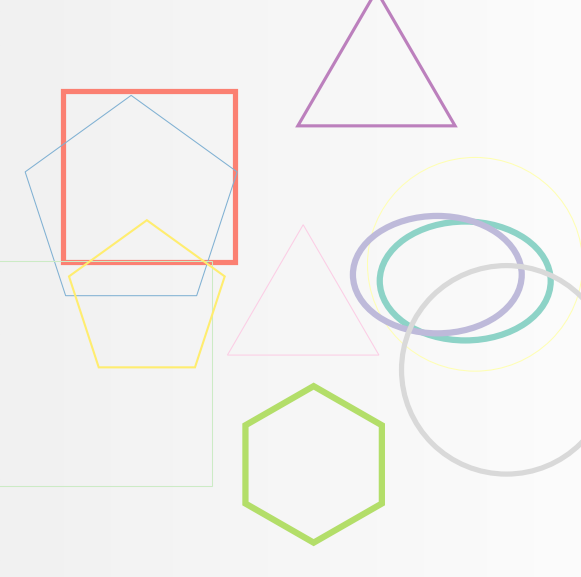[{"shape": "oval", "thickness": 3, "radius": 0.74, "center": [0.8, 0.513]}, {"shape": "circle", "thickness": 0.5, "radius": 0.93, "center": [0.817, 0.541]}, {"shape": "oval", "thickness": 3, "radius": 0.73, "center": [0.752, 0.524]}, {"shape": "square", "thickness": 2.5, "radius": 0.74, "center": [0.256, 0.694]}, {"shape": "pentagon", "thickness": 0.5, "radius": 0.96, "center": [0.226, 0.642]}, {"shape": "hexagon", "thickness": 3, "radius": 0.68, "center": [0.54, 0.195]}, {"shape": "triangle", "thickness": 0.5, "radius": 0.75, "center": [0.522, 0.46]}, {"shape": "circle", "thickness": 2.5, "radius": 0.9, "center": [0.871, 0.359]}, {"shape": "triangle", "thickness": 1.5, "radius": 0.78, "center": [0.648, 0.859]}, {"shape": "square", "thickness": 0.5, "radius": 0.97, "center": [0.17, 0.352]}, {"shape": "pentagon", "thickness": 1, "radius": 0.7, "center": [0.253, 0.477]}]